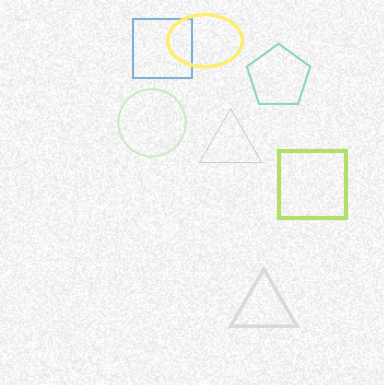[{"shape": "pentagon", "thickness": 1.5, "radius": 0.43, "center": [0.724, 0.8]}, {"shape": "triangle", "thickness": 0.5, "radius": 0.47, "center": [0.599, 0.625]}, {"shape": "square", "thickness": 1.5, "radius": 0.38, "center": [0.422, 0.875]}, {"shape": "square", "thickness": 3, "radius": 0.44, "center": [0.812, 0.521]}, {"shape": "triangle", "thickness": 2.5, "radius": 0.5, "center": [0.685, 0.202]}, {"shape": "circle", "thickness": 1.5, "radius": 0.44, "center": [0.395, 0.681]}, {"shape": "oval", "thickness": 2.5, "radius": 0.48, "center": [0.533, 0.894]}]